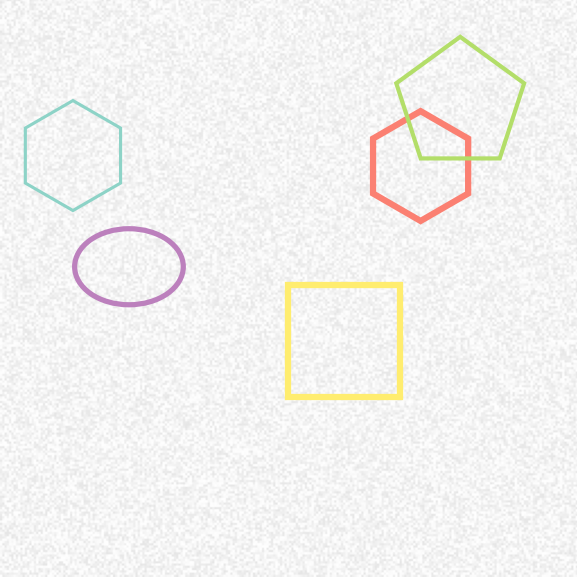[{"shape": "hexagon", "thickness": 1.5, "radius": 0.48, "center": [0.126, 0.73]}, {"shape": "hexagon", "thickness": 3, "radius": 0.48, "center": [0.728, 0.712]}, {"shape": "pentagon", "thickness": 2, "radius": 0.58, "center": [0.797, 0.819]}, {"shape": "oval", "thickness": 2.5, "radius": 0.47, "center": [0.223, 0.537]}, {"shape": "square", "thickness": 3, "radius": 0.48, "center": [0.596, 0.408]}]